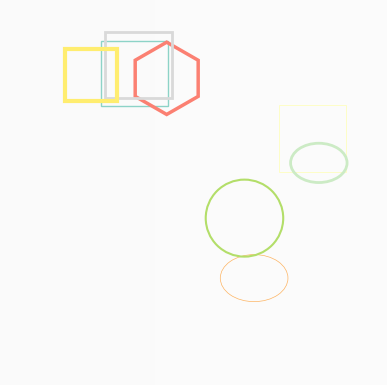[{"shape": "square", "thickness": 1, "radius": 0.43, "center": [0.347, 0.809]}, {"shape": "square", "thickness": 0.5, "radius": 0.44, "center": [0.807, 0.639]}, {"shape": "hexagon", "thickness": 2.5, "radius": 0.47, "center": [0.43, 0.797]}, {"shape": "oval", "thickness": 0.5, "radius": 0.44, "center": [0.656, 0.278]}, {"shape": "circle", "thickness": 1.5, "radius": 0.5, "center": [0.631, 0.433]}, {"shape": "square", "thickness": 2, "radius": 0.43, "center": [0.357, 0.83]}, {"shape": "oval", "thickness": 2, "radius": 0.36, "center": [0.823, 0.577]}, {"shape": "square", "thickness": 3, "radius": 0.34, "center": [0.236, 0.805]}]